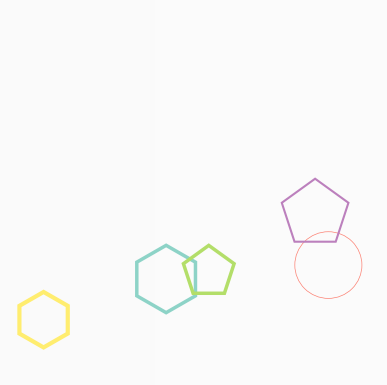[{"shape": "hexagon", "thickness": 2.5, "radius": 0.44, "center": [0.429, 0.275]}, {"shape": "circle", "thickness": 0.5, "radius": 0.43, "center": [0.847, 0.312]}, {"shape": "pentagon", "thickness": 2.5, "radius": 0.34, "center": [0.539, 0.294]}, {"shape": "pentagon", "thickness": 1.5, "radius": 0.45, "center": [0.813, 0.445]}, {"shape": "hexagon", "thickness": 3, "radius": 0.36, "center": [0.112, 0.17]}]